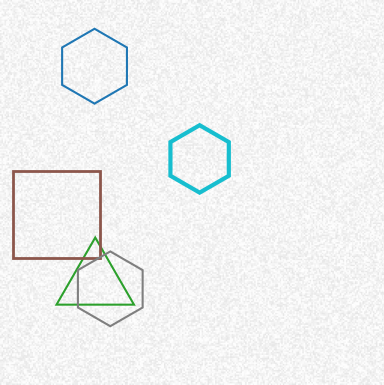[{"shape": "hexagon", "thickness": 1.5, "radius": 0.49, "center": [0.246, 0.828]}, {"shape": "triangle", "thickness": 1.5, "radius": 0.58, "center": [0.247, 0.267]}, {"shape": "square", "thickness": 2, "radius": 0.56, "center": [0.148, 0.443]}, {"shape": "hexagon", "thickness": 1.5, "radius": 0.49, "center": [0.286, 0.25]}, {"shape": "hexagon", "thickness": 3, "radius": 0.44, "center": [0.519, 0.587]}]